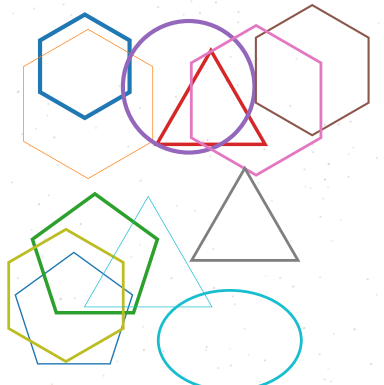[{"shape": "hexagon", "thickness": 3, "radius": 0.67, "center": [0.22, 0.828]}, {"shape": "pentagon", "thickness": 1, "radius": 0.8, "center": [0.192, 0.184]}, {"shape": "hexagon", "thickness": 0.5, "radius": 0.97, "center": [0.229, 0.73]}, {"shape": "pentagon", "thickness": 2.5, "radius": 0.85, "center": [0.247, 0.326]}, {"shape": "triangle", "thickness": 2.5, "radius": 0.81, "center": [0.548, 0.706]}, {"shape": "circle", "thickness": 3, "radius": 0.85, "center": [0.49, 0.775]}, {"shape": "hexagon", "thickness": 1.5, "radius": 0.84, "center": [0.811, 0.818]}, {"shape": "hexagon", "thickness": 2, "radius": 0.97, "center": [0.665, 0.739]}, {"shape": "triangle", "thickness": 2, "radius": 0.8, "center": [0.636, 0.403]}, {"shape": "hexagon", "thickness": 2, "radius": 0.86, "center": [0.171, 0.233]}, {"shape": "triangle", "thickness": 0.5, "radius": 0.96, "center": [0.385, 0.298]}, {"shape": "oval", "thickness": 2, "radius": 0.93, "center": [0.597, 0.116]}]